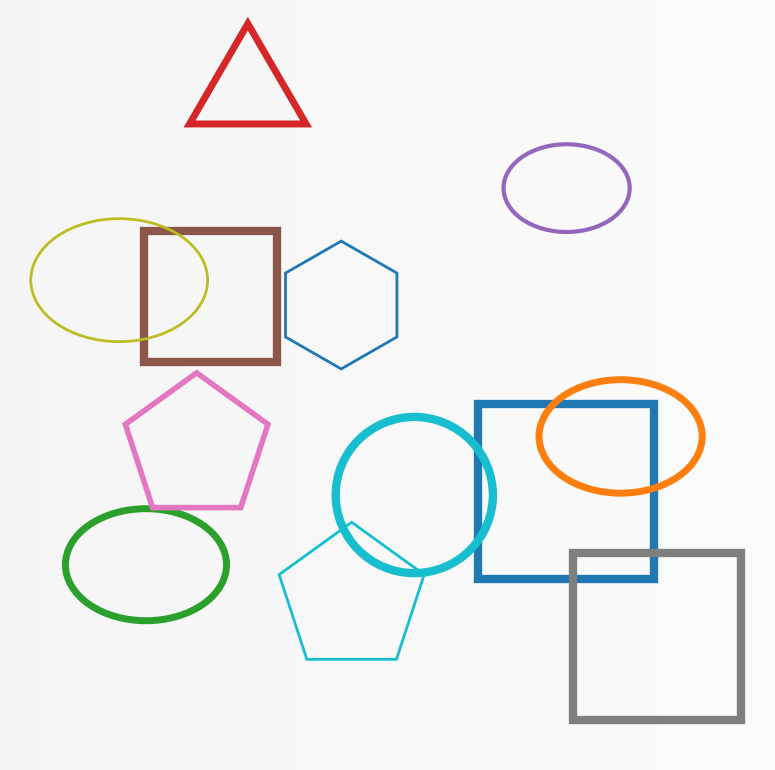[{"shape": "square", "thickness": 3, "radius": 0.57, "center": [0.731, 0.362]}, {"shape": "hexagon", "thickness": 1, "radius": 0.41, "center": [0.44, 0.604]}, {"shape": "oval", "thickness": 2.5, "radius": 0.53, "center": [0.801, 0.433]}, {"shape": "oval", "thickness": 2.5, "radius": 0.52, "center": [0.188, 0.267]}, {"shape": "triangle", "thickness": 2.5, "radius": 0.43, "center": [0.32, 0.882]}, {"shape": "oval", "thickness": 1.5, "radius": 0.41, "center": [0.731, 0.756]}, {"shape": "square", "thickness": 3, "radius": 0.43, "center": [0.272, 0.615]}, {"shape": "pentagon", "thickness": 2, "radius": 0.48, "center": [0.254, 0.419]}, {"shape": "square", "thickness": 3, "radius": 0.54, "center": [0.848, 0.174]}, {"shape": "oval", "thickness": 1, "radius": 0.57, "center": [0.154, 0.636]}, {"shape": "circle", "thickness": 3, "radius": 0.51, "center": [0.535, 0.357]}, {"shape": "pentagon", "thickness": 1, "radius": 0.49, "center": [0.454, 0.223]}]